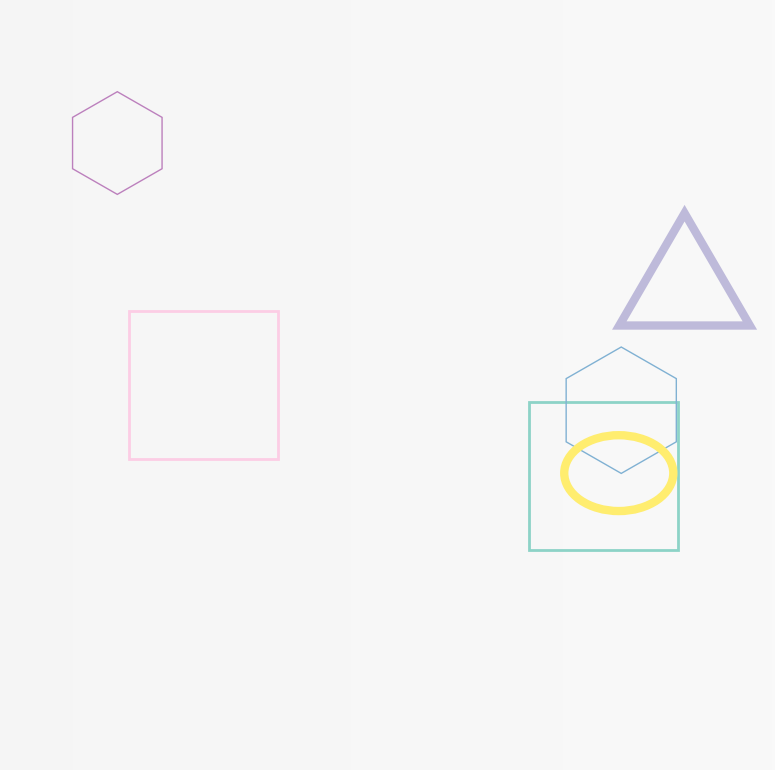[{"shape": "square", "thickness": 1, "radius": 0.48, "center": [0.778, 0.382]}, {"shape": "triangle", "thickness": 3, "radius": 0.49, "center": [0.883, 0.626]}, {"shape": "hexagon", "thickness": 0.5, "radius": 0.41, "center": [0.802, 0.467]}, {"shape": "square", "thickness": 1, "radius": 0.48, "center": [0.262, 0.5]}, {"shape": "hexagon", "thickness": 0.5, "radius": 0.33, "center": [0.151, 0.814]}, {"shape": "oval", "thickness": 3, "radius": 0.35, "center": [0.798, 0.386]}]